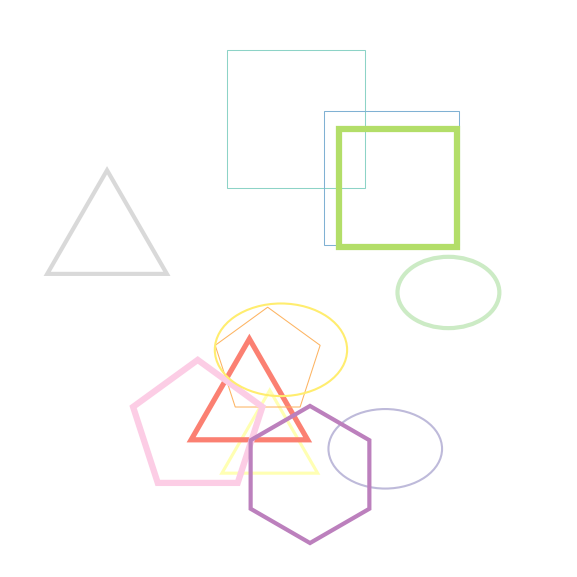[{"shape": "square", "thickness": 0.5, "radius": 0.6, "center": [0.513, 0.793]}, {"shape": "triangle", "thickness": 1.5, "radius": 0.48, "center": [0.467, 0.228]}, {"shape": "oval", "thickness": 1, "radius": 0.49, "center": [0.667, 0.222]}, {"shape": "triangle", "thickness": 2.5, "radius": 0.58, "center": [0.432, 0.296]}, {"shape": "square", "thickness": 0.5, "radius": 0.58, "center": [0.678, 0.691]}, {"shape": "pentagon", "thickness": 0.5, "radius": 0.48, "center": [0.463, 0.372]}, {"shape": "square", "thickness": 3, "radius": 0.51, "center": [0.69, 0.674]}, {"shape": "pentagon", "thickness": 3, "radius": 0.59, "center": [0.342, 0.258]}, {"shape": "triangle", "thickness": 2, "radius": 0.6, "center": [0.185, 0.585]}, {"shape": "hexagon", "thickness": 2, "radius": 0.59, "center": [0.537, 0.178]}, {"shape": "oval", "thickness": 2, "radius": 0.44, "center": [0.776, 0.493]}, {"shape": "oval", "thickness": 1, "radius": 0.57, "center": [0.487, 0.393]}]